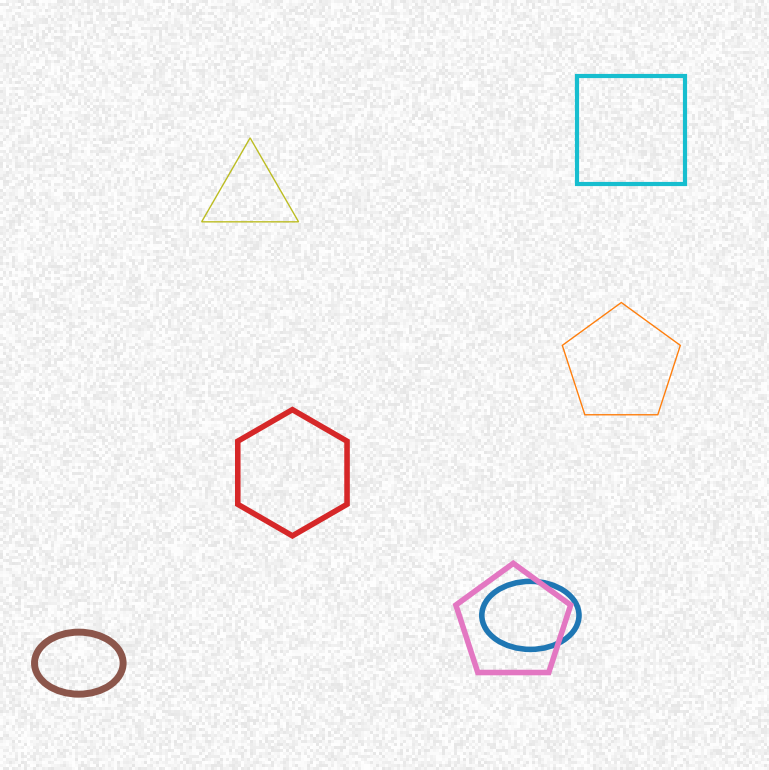[{"shape": "oval", "thickness": 2, "radius": 0.32, "center": [0.689, 0.201]}, {"shape": "pentagon", "thickness": 0.5, "radius": 0.4, "center": [0.807, 0.527]}, {"shape": "hexagon", "thickness": 2, "radius": 0.41, "center": [0.38, 0.386]}, {"shape": "oval", "thickness": 2.5, "radius": 0.29, "center": [0.102, 0.139]}, {"shape": "pentagon", "thickness": 2, "radius": 0.39, "center": [0.667, 0.19]}, {"shape": "triangle", "thickness": 0.5, "radius": 0.36, "center": [0.325, 0.748]}, {"shape": "square", "thickness": 1.5, "radius": 0.35, "center": [0.82, 0.831]}]